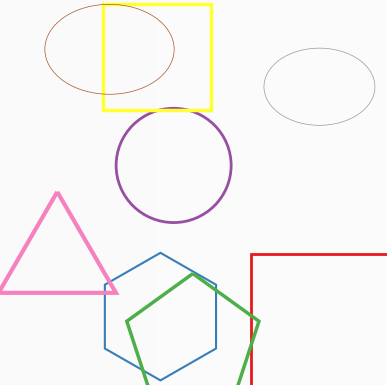[{"shape": "square", "thickness": 2, "radius": 0.94, "center": [0.836, 0.153]}, {"shape": "hexagon", "thickness": 1.5, "radius": 0.83, "center": [0.414, 0.178]}, {"shape": "pentagon", "thickness": 2.5, "radius": 0.9, "center": [0.498, 0.11]}, {"shape": "circle", "thickness": 2, "radius": 0.74, "center": [0.448, 0.57]}, {"shape": "square", "thickness": 2.5, "radius": 0.69, "center": [0.405, 0.852]}, {"shape": "oval", "thickness": 0.5, "radius": 0.83, "center": [0.283, 0.872]}, {"shape": "triangle", "thickness": 3, "radius": 0.87, "center": [0.148, 0.327]}, {"shape": "oval", "thickness": 0.5, "radius": 0.72, "center": [0.824, 0.775]}]